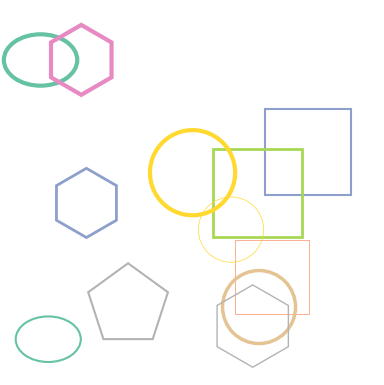[{"shape": "oval", "thickness": 3, "radius": 0.48, "center": [0.105, 0.844]}, {"shape": "oval", "thickness": 1.5, "radius": 0.42, "center": [0.125, 0.119]}, {"shape": "square", "thickness": 0.5, "radius": 0.48, "center": [0.706, 0.281]}, {"shape": "hexagon", "thickness": 2, "radius": 0.45, "center": [0.225, 0.473]}, {"shape": "square", "thickness": 1.5, "radius": 0.56, "center": [0.8, 0.605]}, {"shape": "hexagon", "thickness": 3, "radius": 0.45, "center": [0.211, 0.845]}, {"shape": "square", "thickness": 2, "radius": 0.58, "center": [0.669, 0.499]}, {"shape": "circle", "thickness": 0.5, "radius": 0.42, "center": [0.6, 0.404]}, {"shape": "circle", "thickness": 3, "radius": 0.55, "center": [0.5, 0.551]}, {"shape": "circle", "thickness": 2.5, "radius": 0.47, "center": [0.673, 0.202]}, {"shape": "pentagon", "thickness": 1.5, "radius": 0.54, "center": [0.333, 0.207]}, {"shape": "hexagon", "thickness": 1, "radius": 0.53, "center": [0.656, 0.153]}]